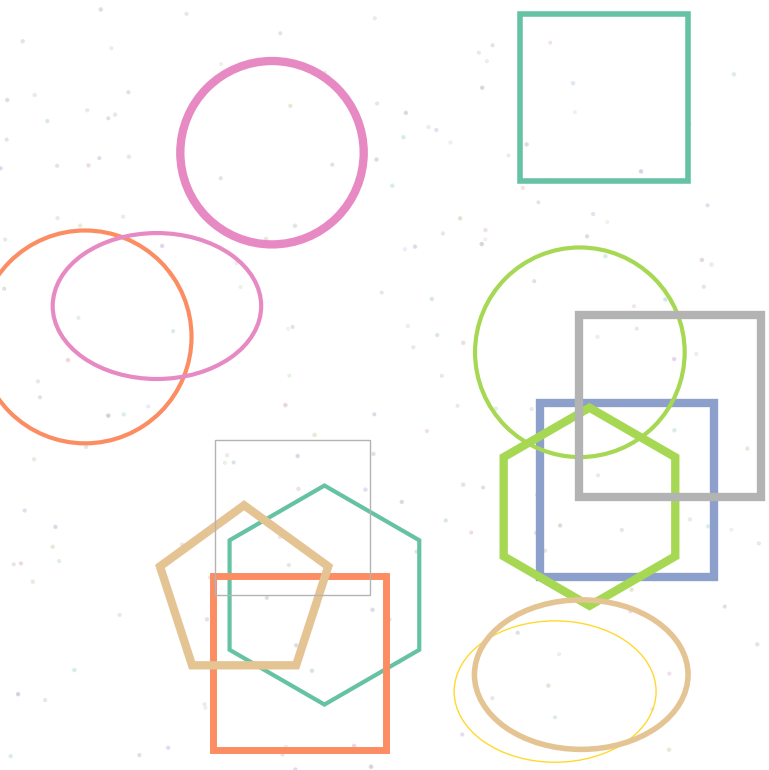[{"shape": "square", "thickness": 2, "radius": 0.54, "center": [0.784, 0.873]}, {"shape": "hexagon", "thickness": 1.5, "radius": 0.71, "center": [0.421, 0.227]}, {"shape": "square", "thickness": 2.5, "radius": 0.56, "center": [0.389, 0.139]}, {"shape": "circle", "thickness": 1.5, "radius": 0.69, "center": [0.111, 0.562]}, {"shape": "square", "thickness": 3, "radius": 0.57, "center": [0.814, 0.364]}, {"shape": "oval", "thickness": 1.5, "radius": 0.68, "center": [0.204, 0.603]}, {"shape": "circle", "thickness": 3, "radius": 0.6, "center": [0.353, 0.802]}, {"shape": "circle", "thickness": 1.5, "radius": 0.68, "center": [0.753, 0.542]}, {"shape": "hexagon", "thickness": 3, "radius": 0.64, "center": [0.766, 0.342]}, {"shape": "oval", "thickness": 0.5, "radius": 0.66, "center": [0.721, 0.102]}, {"shape": "pentagon", "thickness": 3, "radius": 0.57, "center": [0.317, 0.229]}, {"shape": "oval", "thickness": 2, "radius": 0.69, "center": [0.755, 0.124]}, {"shape": "square", "thickness": 0.5, "radius": 0.5, "center": [0.38, 0.327]}, {"shape": "square", "thickness": 3, "radius": 0.59, "center": [0.871, 0.473]}]